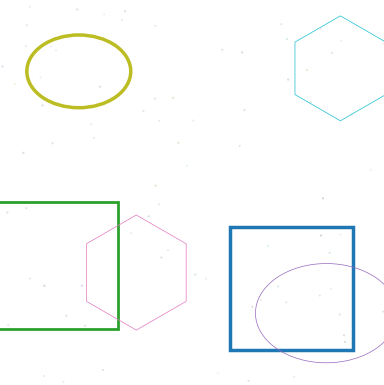[{"shape": "square", "thickness": 2.5, "radius": 0.8, "center": [0.756, 0.251]}, {"shape": "square", "thickness": 2, "radius": 0.82, "center": [0.142, 0.311]}, {"shape": "oval", "thickness": 0.5, "radius": 0.92, "center": [0.848, 0.187]}, {"shape": "hexagon", "thickness": 0.5, "radius": 0.75, "center": [0.354, 0.292]}, {"shape": "oval", "thickness": 2.5, "radius": 0.67, "center": [0.205, 0.815]}, {"shape": "hexagon", "thickness": 0.5, "radius": 0.68, "center": [0.884, 0.823]}]